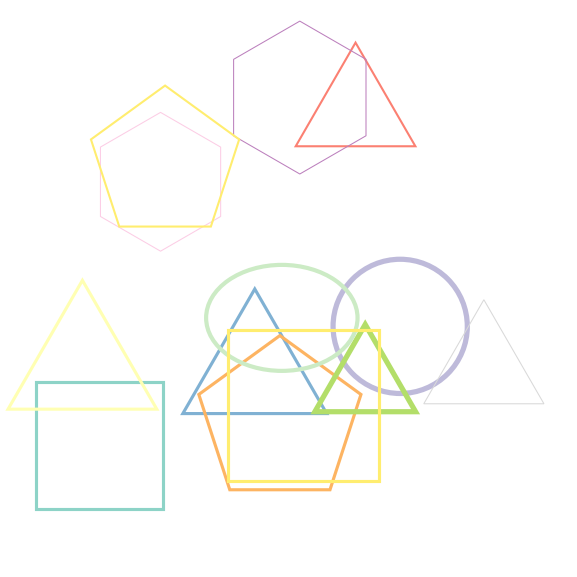[{"shape": "square", "thickness": 1.5, "radius": 0.55, "center": [0.172, 0.228]}, {"shape": "triangle", "thickness": 1.5, "radius": 0.74, "center": [0.143, 0.365]}, {"shape": "circle", "thickness": 2.5, "radius": 0.58, "center": [0.693, 0.434]}, {"shape": "triangle", "thickness": 1, "radius": 0.6, "center": [0.616, 0.806]}, {"shape": "triangle", "thickness": 1.5, "radius": 0.72, "center": [0.441, 0.355]}, {"shape": "pentagon", "thickness": 1.5, "radius": 0.74, "center": [0.485, 0.27]}, {"shape": "triangle", "thickness": 2.5, "radius": 0.5, "center": [0.632, 0.337]}, {"shape": "hexagon", "thickness": 0.5, "radius": 0.6, "center": [0.278, 0.684]}, {"shape": "triangle", "thickness": 0.5, "radius": 0.6, "center": [0.838, 0.36]}, {"shape": "hexagon", "thickness": 0.5, "radius": 0.66, "center": [0.519, 0.83]}, {"shape": "oval", "thickness": 2, "radius": 0.66, "center": [0.488, 0.449]}, {"shape": "pentagon", "thickness": 1, "radius": 0.67, "center": [0.286, 0.716]}, {"shape": "square", "thickness": 1.5, "radius": 0.65, "center": [0.526, 0.297]}]